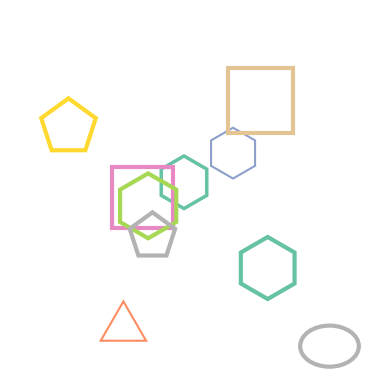[{"shape": "hexagon", "thickness": 2.5, "radius": 0.34, "center": [0.478, 0.527]}, {"shape": "hexagon", "thickness": 3, "radius": 0.4, "center": [0.695, 0.304]}, {"shape": "triangle", "thickness": 1.5, "radius": 0.34, "center": [0.321, 0.149]}, {"shape": "hexagon", "thickness": 1.5, "radius": 0.33, "center": [0.605, 0.602]}, {"shape": "square", "thickness": 3, "radius": 0.4, "center": [0.369, 0.487]}, {"shape": "hexagon", "thickness": 3, "radius": 0.42, "center": [0.385, 0.465]}, {"shape": "pentagon", "thickness": 3, "radius": 0.37, "center": [0.178, 0.67]}, {"shape": "square", "thickness": 3, "radius": 0.42, "center": [0.677, 0.739]}, {"shape": "pentagon", "thickness": 3, "radius": 0.31, "center": [0.396, 0.386]}, {"shape": "oval", "thickness": 3, "radius": 0.38, "center": [0.856, 0.101]}]